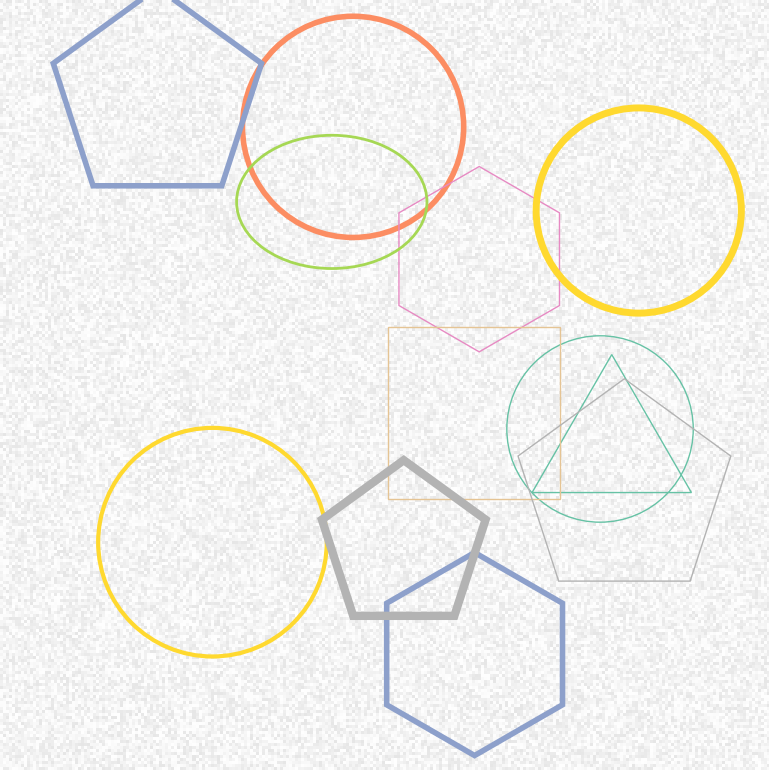[{"shape": "triangle", "thickness": 0.5, "radius": 0.6, "center": [0.794, 0.42]}, {"shape": "circle", "thickness": 0.5, "radius": 0.61, "center": [0.779, 0.443]}, {"shape": "circle", "thickness": 2, "radius": 0.72, "center": [0.459, 0.835]}, {"shape": "pentagon", "thickness": 2, "radius": 0.71, "center": [0.204, 0.874]}, {"shape": "hexagon", "thickness": 2, "radius": 0.66, "center": [0.616, 0.151]}, {"shape": "hexagon", "thickness": 0.5, "radius": 0.6, "center": [0.622, 0.663]}, {"shape": "oval", "thickness": 1, "radius": 0.62, "center": [0.431, 0.738]}, {"shape": "circle", "thickness": 2.5, "radius": 0.67, "center": [0.83, 0.727]}, {"shape": "circle", "thickness": 1.5, "radius": 0.74, "center": [0.276, 0.296]}, {"shape": "square", "thickness": 0.5, "radius": 0.56, "center": [0.616, 0.464]}, {"shape": "pentagon", "thickness": 3, "radius": 0.56, "center": [0.524, 0.291]}, {"shape": "pentagon", "thickness": 0.5, "radius": 0.73, "center": [0.811, 0.363]}]